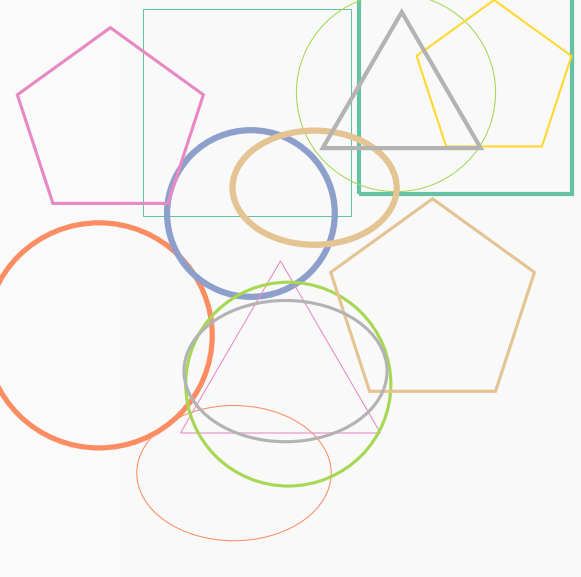[{"shape": "square", "thickness": 2, "radius": 0.92, "center": [0.801, 0.847]}, {"shape": "square", "thickness": 0.5, "radius": 0.9, "center": [0.425, 0.805]}, {"shape": "circle", "thickness": 2.5, "radius": 0.97, "center": [0.17, 0.418]}, {"shape": "oval", "thickness": 0.5, "radius": 0.84, "center": [0.403, 0.18]}, {"shape": "circle", "thickness": 3, "radius": 0.72, "center": [0.432, 0.629]}, {"shape": "triangle", "thickness": 0.5, "radius": 0.99, "center": [0.483, 0.349]}, {"shape": "pentagon", "thickness": 1.5, "radius": 0.84, "center": [0.19, 0.783]}, {"shape": "circle", "thickness": 0.5, "radius": 0.86, "center": [0.681, 0.839]}, {"shape": "circle", "thickness": 1.5, "radius": 0.88, "center": [0.496, 0.334]}, {"shape": "pentagon", "thickness": 1, "radius": 0.7, "center": [0.85, 0.859]}, {"shape": "oval", "thickness": 3, "radius": 0.71, "center": [0.541, 0.674]}, {"shape": "pentagon", "thickness": 1.5, "radius": 0.92, "center": [0.744, 0.471]}, {"shape": "triangle", "thickness": 2, "radius": 0.78, "center": [0.691, 0.821]}, {"shape": "oval", "thickness": 1.5, "radius": 0.87, "center": [0.491, 0.357]}]